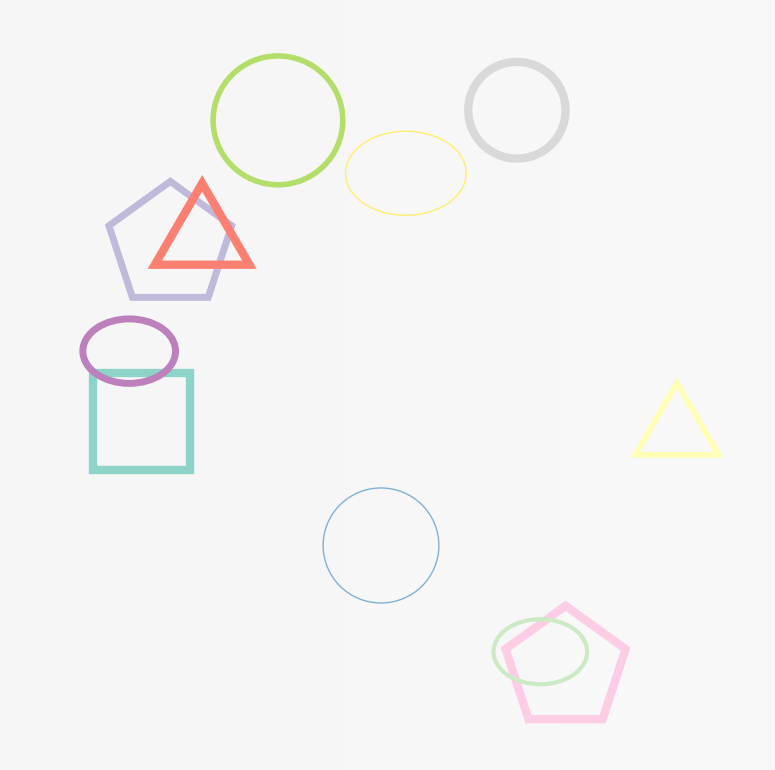[{"shape": "square", "thickness": 3, "radius": 0.31, "center": [0.183, 0.452]}, {"shape": "triangle", "thickness": 2, "radius": 0.31, "center": [0.874, 0.44]}, {"shape": "pentagon", "thickness": 2.5, "radius": 0.42, "center": [0.22, 0.681]}, {"shape": "triangle", "thickness": 3, "radius": 0.35, "center": [0.261, 0.691]}, {"shape": "circle", "thickness": 0.5, "radius": 0.37, "center": [0.492, 0.292]}, {"shape": "circle", "thickness": 2, "radius": 0.42, "center": [0.359, 0.844]}, {"shape": "pentagon", "thickness": 3, "radius": 0.41, "center": [0.73, 0.132]}, {"shape": "circle", "thickness": 3, "radius": 0.31, "center": [0.667, 0.857]}, {"shape": "oval", "thickness": 2.5, "radius": 0.3, "center": [0.167, 0.544]}, {"shape": "oval", "thickness": 1.5, "radius": 0.3, "center": [0.697, 0.154]}, {"shape": "oval", "thickness": 0.5, "radius": 0.39, "center": [0.524, 0.775]}]